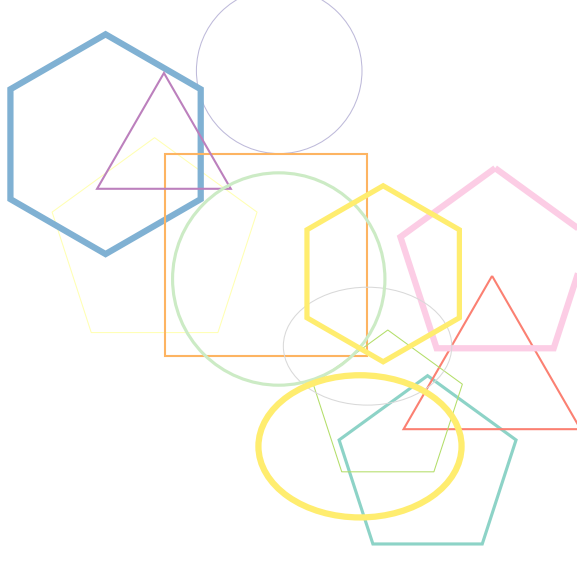[{"shape": "pentagon", "thickness": 1.5, "radius": 0.81, "center": [0.74, 0.187]}, {"shape": "pentagon", "thickness": 0.5, "radius": 0.93, "center": [0.268, 0.574]}, {"shape": "circle", "thickness": 0.5, "radius": 0.72, "center": [0.483, 0.877]}, {"shape": "triangle", "thickness": 1, "radius": 0.88, "center": [0.852, 0.344]}, {"shape": "hexagon", "thickness": 3, "radius": 0.95, "center": [0.183, 0.749]}, {"shape": "square", "thickness": 1, "radius": 0.87, "center": [0.461, 0.557]}, {"shape": "pentagon", "thickness": 0.5, "radius": 0.68, "center": [0.672, 0.292]}, {"shape": "pentagon", "thickness": 3, "radius": 0.86, "center": [0.857, 0.536]}, {"shape": "oval", "thickness": 0.5, "radius": 0.73, "center": [0.636, 0.4]}, {"shape": "triangle", "thickness": 1, "radius": 0.67, "center": [0.284, 0.739]}, {"shape": "circle", "thickness": 1.5, "radius": 0.92, "center": [0.483, 0.516]}, {"shape": "oval", "thickness": 3, "radius": 0.88, "center": [0.623, 0.226]}, {"shape": "hexagon", "thickness": 2.5, "radius": 0.76, "center": [0.664, 0.525]}]